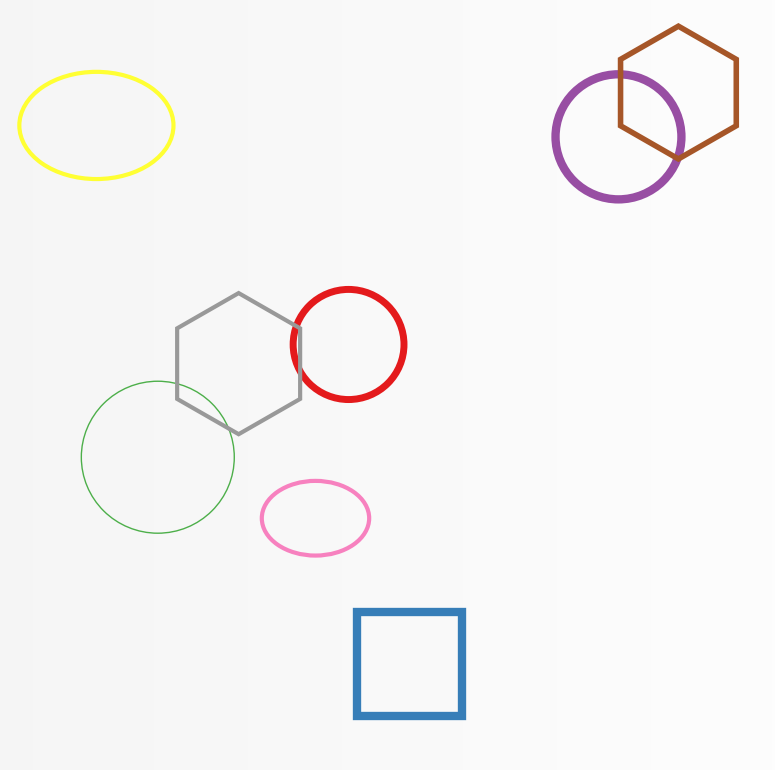[{"shape": "circle", "thickness": 2.5, "radius": 0.36, "center": [0.45, 0.553]}, {"shape": "square", "thickness": 3, "radius": 0.34, "center": [0.528, 0.138]}, {"shape": "circle", "thickness": 0.5, "radius": 0.49, "center": [0.204, 0.406]}, {"shape": "circle", "thickness": 3, "radius": 0.41, "center": [0.798, 0.822]}, {"shape": "oval", "thickness": 1.5, "radius": 0.5, "center": [0.124, 0.837]}, {"shape": "hexagon", "thickness": 2, "radius": 0.43, "center": [0.875, 0.88]}, {"shape": "oval", "thickness": 1.5, "radius": 0.35, "center": [0.407, 0.327]}, {"shape": "hexagon", "thickness": 1.5, "radius": 0.46, "center": [0.308, 0.528]}]